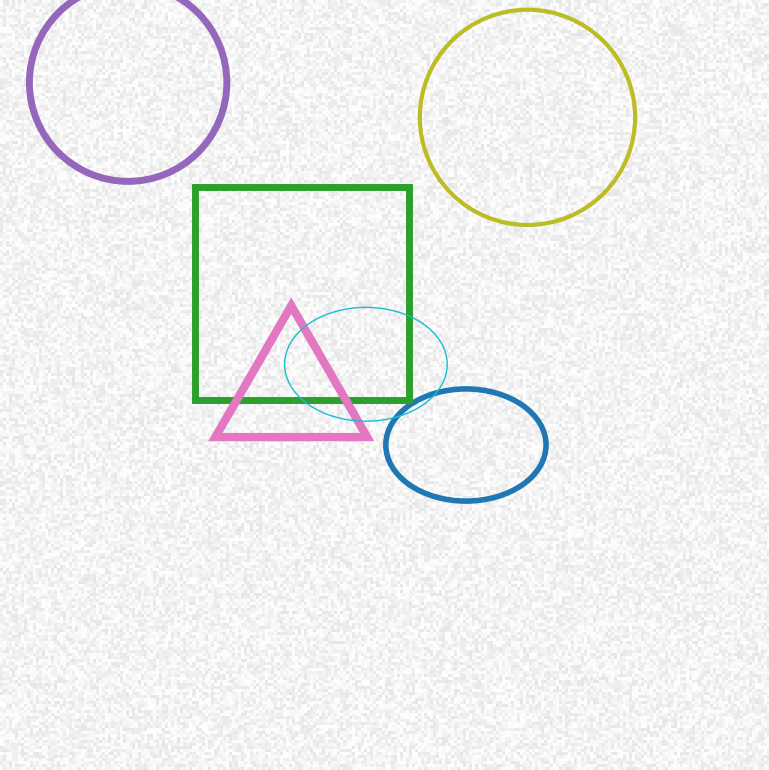[{"shape": "oval", "thickness": 2, "radius": 0.52, "center": [0.605, 0.422]}, {"shape": "square", "thickness": 2.5, "radius": 0.69, "center": [0.392, 0.619]}, {"shape": "circle", "thickness": 2.5, "radius": 0.64, "center": [0.166, 0.893]}, {"shape": "triangle", "thickness": 3, "radius": 0.57, "center": [0.378, 0.489]}, {"shape": "circle", "thickness": 1.5, "radius": 0.7, "center": [0.685, 0.848]}, {"shape": "oval", "thickness": 0.5, "radius": 0.53, "center": [0.475, 0.527]}]